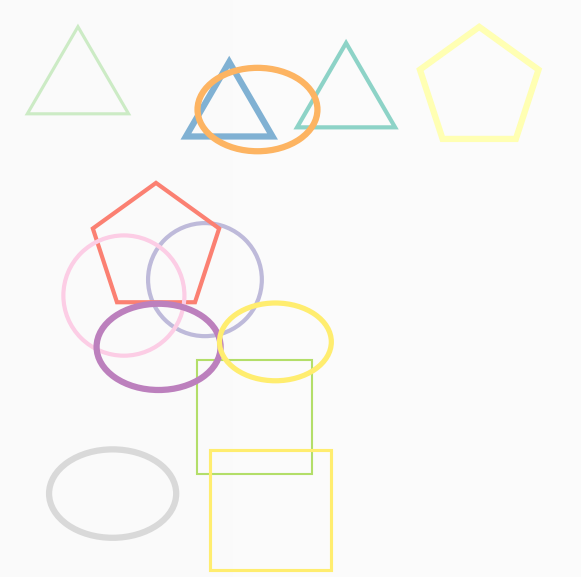[{"shape": "triangle", "thickness": 2, "radius": 0.49, "center": [0.595, 0.827]}, {"shape": "pentagon", "thickness": 3, "radius": 0.54, "center": [0.824, 0.845]}, {"shape": "circle", "thickness": 2, "radius": 0.49, "center": [0.353, 0.515]}, {"shape": "pentagon", "thickness": 2, "radius": 0.57, "center": [0.268, 0.568]}, {"shape": "triangle", "thickness": 3, "radius": 0.43, "center": [0.394, 0.806]}, {"shape": "oval", "thickness": 3, "radius": 0.52, "center": [0.443, 0.809]}, {"shape": "square", "thickness": 1, "radius": 0.49, "center": [0.438, 0.277]}, {"shape": "circle", "thickness": 2, "radius": 0.52, "center": [0.213, 0.487]}, {"shape": "oval", "thickness": 3, "radius": 0.55, "center": [0.194, 0.144]}, {"shape": "oval", "thickness": 3, "radius": 0.53, "center": [0.273, 0.398]}, {"shape": "triangle", "thickness": 1.5, "radius": 0.5, "center": [0.134, 0.852]}, {"shape": "oval", "thickness": 2.5, "radius": 0.48, "center": [0.474, 0.407]}, {"shape": "square", "thickness": 1.5, "radius": 0.52, "center": [0.466, 0.116]}]